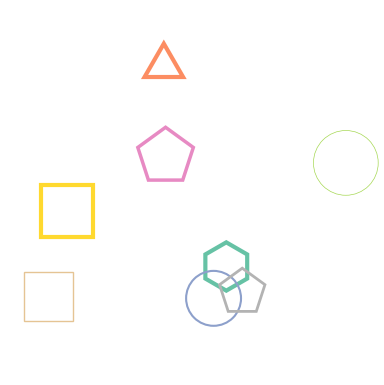[{"shape": "hexagon", "thickness": 3, "radius": 0.31, "center": [0.588, 0.308]}, {"shape": "triangle", "thickness": 3, "radius": 0.29, "center": [0.425, 0.829]}, {"shape": "circle", "thickness": 1.5, "radius": 0.36, "center": [0.555, 0.225]}, {"shape": "pentagon", "thickness": 2.5, "radius": 0.38, "center": [0.43, 0.594]}, {"shape": "circle", "thickness": 0.5, "radius": 0.42, "center": [0.898, 0.577]}, {"shape": "square", "thickness": 3, "radius": 0.34, "center": [0.174, 0.453]}, {"shape": "square", "thickness": 1, "radius": 0.31, "center": [0.126, 0.23]}, {"shape": "pentagon", "thickness": 2, "radius": 0.31, "center": [0.629, 0.241]}]